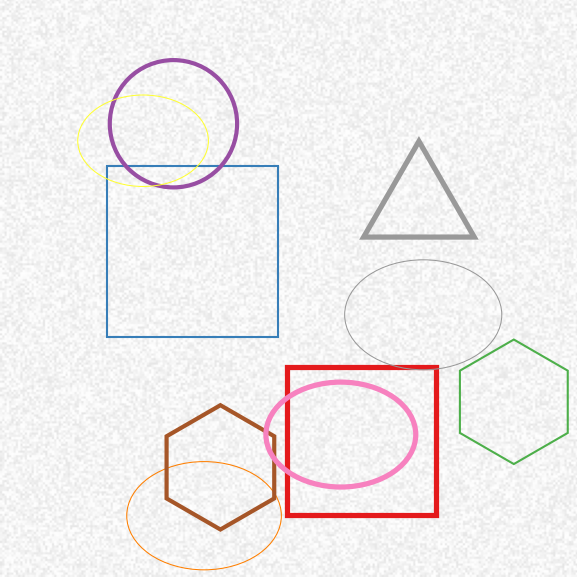[{"shape": "square", "thickness": 2.5, "radius": 0.64, "center": [0.626, 0.235]}, {"shape": "square", "thickness": 1, "radius": 0.74, "center": [0.334, 0.564]}, {"shape": "hexagon", "thickness": 1, "radius": 0.54, "center": [0.89, 0.303]}, {"shape": "circle", "thickness": 2, "radius": 0.55, "center": [0.3, 0.785]}, {"shape": "oval", "thickness": 0.5, "radius": 0.67, "center": [0.353, 0.106]}, {"shape": "oval", "thickness": 0.5, "radius": 0.57, "center": [0.248, 0.755]}, {"shape": "hexagon", "thickness": 2, "radius": 0.54, "center": [0.382, 0.19]}, {"shape": "oval", "thickness": 2.5, "radius": 0.65, "center": [0.59, 0.247]}, {"shape": "oval", "thickness": 0.5, "radius": 0.68, "center": [0.733, 0.454]}, {"shape": "triangle", "thickness": 2.5, "radius": 0.55, "center": [0.725, 0.644]}]